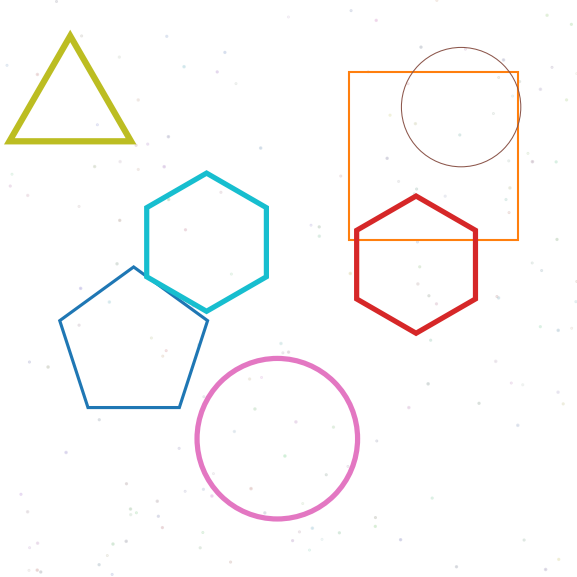[{"shape": "pentagon", "thickness": 1.5, "radius": 0.67, "center": [0.231, 0.402]}, {"shape": "square", "thickness": 1, "radius": 0.73, "center": [0.751, 0.729]}, {"shape": "hexagon", "thickness": 2.5, "radius": 0.59, "center": [0.72, 0.541]}, {"shape": "circle", "thickness": 0.5, "radius": 0.52, "center": [0.798, 0.814]}, {"shape": "circle", "thickness": 2.5, "radius": 0.69, "center": [0.48, 0.239]}, {"shape": "triangle", "thickness": 3, "radius": 0.61, "center": [0.122, 0.815]}, {"shape": "hexagon", "thickness": 2.5, "radius": 0.6, "center": [0.358, 0.58]}]